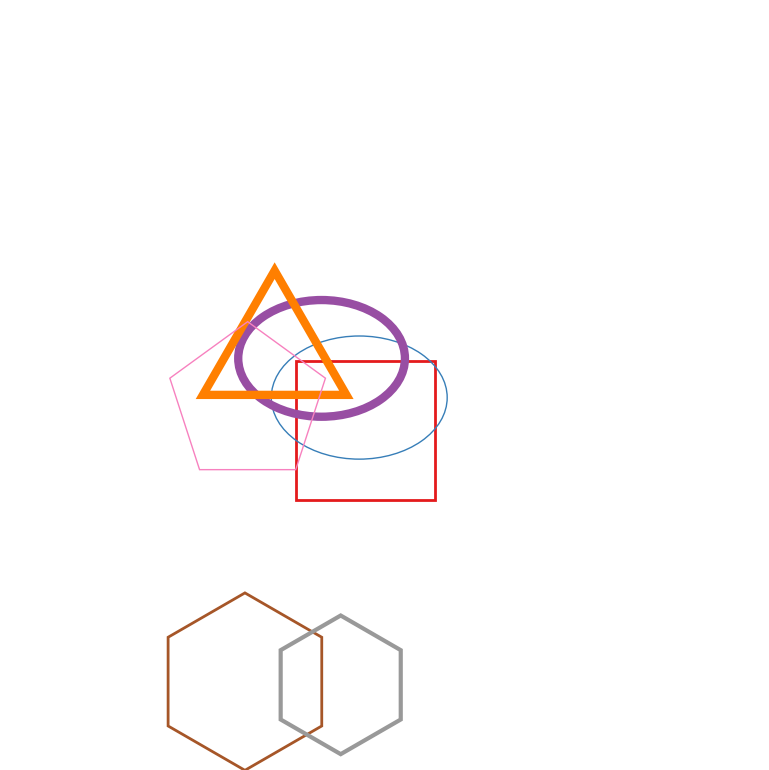[{"shape": "square", "thickness": 1, "radius": 0.45, "center": [0.475, 0.441]}, {"shape": "oval", "thickness": 0.5, "radius": 0.57, "center": [0.467, 0.484]}, {"shape": "oval", "thickness": 3, "radius": 0.54, "center": [0.418, 0.535]}, {"shape": "triangle", "thickness": 3, "radius": 0.54, "center": [0.357, 0.541]}, {"shape": "hexagon", "thickness": 1, "radius": 0.58, "center": [0.318, 0.115]}, {"shape": "pentagon", "thickness": 0.5, "radius": 0.53, "center": [0.322, 0.476]}, {"shape": "hexagon", "thickness": 1.5, "radius": 0.45, "center": [0.442, 0.111]}]